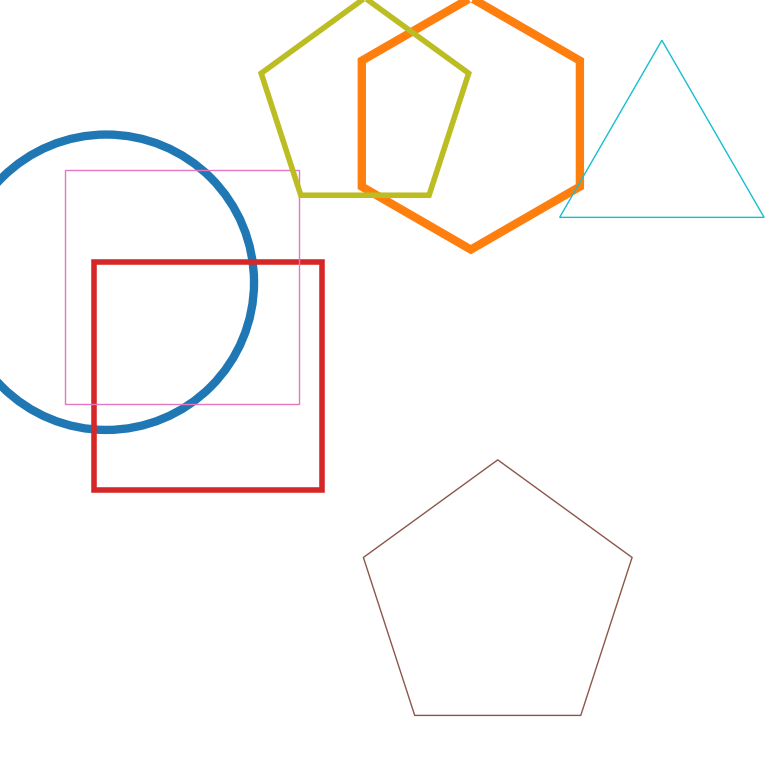[{"shape": "circle", "thickness": 3, "radius": 0.96, "center": [0.138, 0.633]}, {"shape": "hexagon", "thickness": 3, "radius": 0.82, "center": [0.611, 0.839]}, {"shape": "square", "thickness": 2, "radius": 0.74, "center": [0.27, 0.512]}, {"shape": "pentagon", "thickness": 0.5, "radius": 0.92, "center": [0.646, 0.219]}, {"shape": "square", "thickness": 0.5, "radius": 0.76, "center": [0.236, 0.628]}, {"shape": "pentagon", "thickness": 2, "radius": 0.71, "center": [0.474, 0.861]}, {"shape": "triangle", "thickness": 0.5, "radius": 0.77, "center": [0.86, 0.794]}]